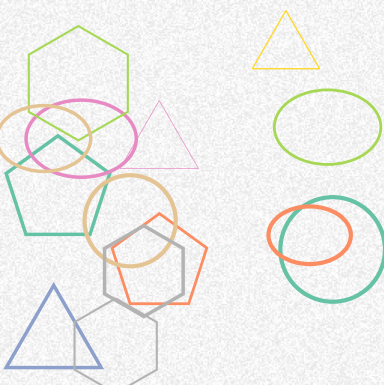[{"shape": "circle", "thickness": 3, "radius": 0.68, "center": [0.864, 0.352]}, {"shape": "pentagon", "thickness": 2.5, "radius": 0.71, "center": [0.151, 0.506]}, {"shape": "oval", "thickness": 3, "radius": 0.53, "center": [0.804, 0.389]}, {"shape": "pentagon", "thickness": 2, "radius": 0.65, "center": [0.414, 0.316]}, {"shape": "triangle", "thickness": 2.5, "radius": 0.71, "center": [0.139, 0.116]}, {"shape": "oval", "thickness": 2.5, "radius": 0.72, "center": [0.211, 0.64]}, {"shape": "triangle", "thickness": 0.5, "radius": 0.59, "center": [0.414, 0.621]}, {"shape": "hexagon", "thickness": 1.5, "radius": 0.74, "center": [0.203, 0.784]}, {"shape": "oval", "thickness": 2, "radius": 0.69, "center": [0.851, 0.67]}, {"shape": "triangle", "thickness": 1, "radius": 0.5, "center": [0.743, 0.872]}, {"shape": "circle", "thickness": 3, "radius": 0.59, "center": [0.338, 0.427]}, {"shape": "oval", "thickness": 2.5, "radius": 0.61, "center": [0.114, 0.64]}, {"shape": "hexagon", "thickness": 2.5, "radius": 0.59, "center": [0.374, 0.296]}, {"shape": "hexagon", "thickness": 1.5, "radius": 0.62, "center": [0.3, 0.102]}]